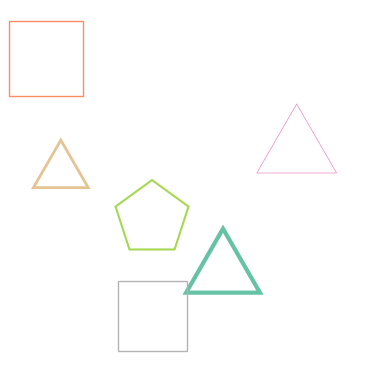[{"shape": "triangle", "thickness": 3, "radius": 0.55, "center": [0.579, 0.295]}, {"shape": "square", "thickness": 1, "radius": 0.49, "center": [0.119, 0.847]}, {"shape": "triangle", "thickness": 0.5, "radius": 0.6, "center": [0.771, 0.61]}, {"shape": "pentagon", "thickness": 1.5, "radius": 0.5, "center": [0.395, 0.433]}, {"shape": "triangle", "thickness": 2, "radius": 0.41, "center": [0.158, 0.554]}, {"shape": "square", "thickness": 1, "radius": 0.45, "center": [0.397, 0.179]}]